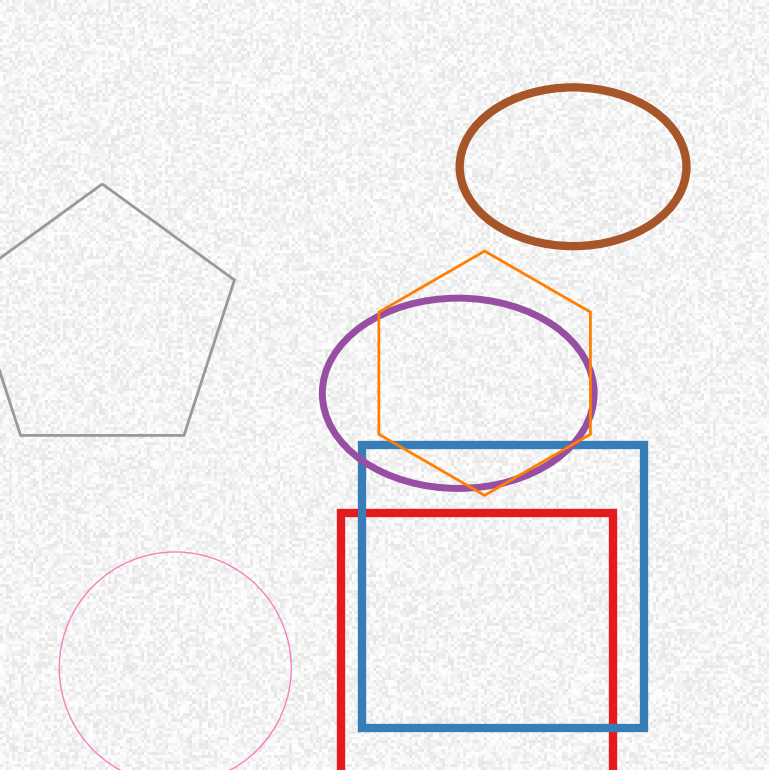[{"shape": "square", "thickness": 3, "radius": 0.88, "center": [0.619, 0.157]}, {"shape": "square", "thickness": 3, "radius": 0.92, "center": [0.653, 0.238]}, {"shape": "oval", "thickness": 2.5, "radius": 0.88, "center": [0.595, 0.489]}, {"shape": "hexagon", "thickness": 1, "radius": 0.79, "center": [0.629, 0.515]}, {"shape": "oval", "thickness": 3, "radius": 0.74, "center": [0.744, 0.783]}, {"shape": "circle", "thickness": 0.5, "radius": 0.75, "center": [0.228, 0.133]}, {"shape": "pentagon", "thickness": 1, "radius": 0.9, "center": [0.133, 0.581]}]